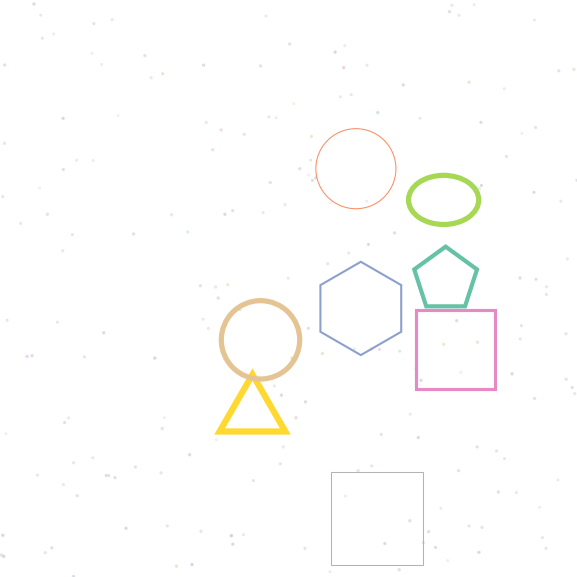[{"shape": "pentagon", "thickness": 2, "radius": 0.29, "center": [0.772, 0.515]}, {"shape": "circle", "thickness": 0.5, "radius": 0.35, "center": [0.616, 0.707]}, {"shape": "hexagon", "thickness": 1, "radius": 0.4, "center": [0.625, 0.465]}, {"shape": "square", "thickness": 1.5, "radius": 0.34, "center": [0.789, 0.394]}, {"shape": "oval", "thickness": 2.5, "radius": 0.3, "center": [0.768, 0.653]}, {"shape": "triangle", "thickness": 3, "radius": 0.33, "center": [0.437, 0.285]}, {"shape": "circle", "thickness": 2.5, "radius": 0.34, "center": [0.451, 0.411]}, {"shape": "square", "thickness": 0.5, "radius": 0.4, "center": [0.653, 0.101]}]